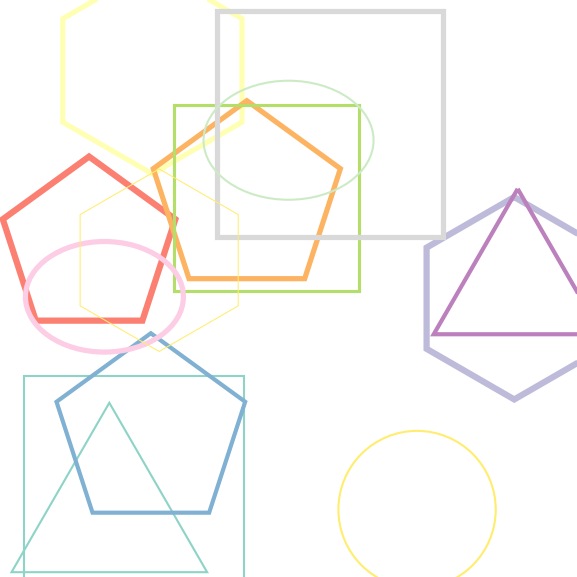[{"shape": "square", "thickness": 1, "radius": 0.95, "center": [0.232, 0.158]}, {"shape": "triangle", "thickness": 1, "radius": 0.98, "center": [0.189, 0.106]}, {"shape": "hexagon", "thickness": 2.5, "radius": 0.9, "center": [0.264, 0.877]}, {"shape": "hexagon", "thickness": 3, "radius": 0.88, "center": [0.89, 0.483]}, {"shape": "pentagon", "thickness": 3, "radius": 0.79, "center": [0.154, 0.571]}, {"shape": "pentagon", "thickness": 2, "radius": 0.86, "center": [0.261, 0.25]}, {"shape": "pentagon", "thickness": 2.5, "radius": 0.85, "center": [0.427, 0.654]}, {"shape": "square", "thickness": 1.5, "radius": 0.8, "center": [0.461, 0.656]}, {"shape": "oval", "thickness": 2.5, "radius": 0.68, "center": [0.181, 0.485]}, {"shape": "square", "thickness": 2.5, "radius": 0.98, "center": [0.572, 0.785]}, {"shape": "triangle", "thickness": 2, "radius": 0.84, "center": [0.896, 0.504]}, {"shape": "oval", "thickness": 1, "radius": 0.74, "center": [0.5, 0.756]}, {"shape": "hexagon", "thickness": 0.5, "radius": 0.79, "center": [0.276, 0.549]}, {"shape": "circle", "thickness": 1, "radius": 0.68, "center": [0.722, 0.117]}]